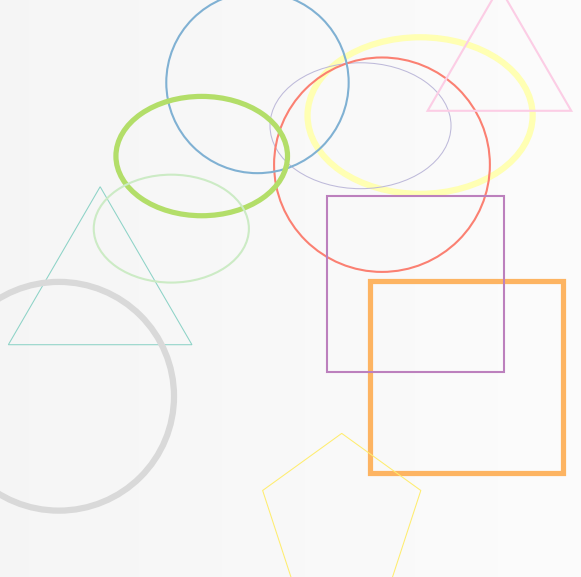[{"shape": "triangle", "thickness": 0.5, "radius": 0.91, "center": [0.172, 0.493]}, {"shape": "oval", "thickness": 3, "radius": 0.97, "center": [0.723, 0.799]}, {"shape": "oval", "thickness": 0.5, "radius": 0.78, "center": [0.62, 0.781]}, {"shape": "circle", "thickness": 1, "radius": 0.93, "center": [0.657, 0.714]}, {"shape": "circle", "thickness": 1, "radius": 0.78, "center": [0.443, 0.856]}, {"shape": "square", "thickness": 2.5, "radius": 0.83, "center": [0.803, 0.347]}, {"shape": "oval", "thickness": 2.5, "radius": 0.74, "center": [0.347, 0.729]}, {"shape": "triangle", "thickness": 1, "radius": 0.71, "center": [0.859, 0.879]}, {"shape": "circle", "thickness": 3, "radius": 0.99, "center": [0.101, 0.313]}, {"shape": "square", "thickness": 1, "radius": 0.76, "center": [0.715, 0.507]}, {"shape": "oval", "thickness": 1, "radius": 0.67, "center": [0.295, 0.603]}, {"shape": "pentagon", "thickness": 0.5, "radius": 0.72, "center": [0.588, 0.106]}]